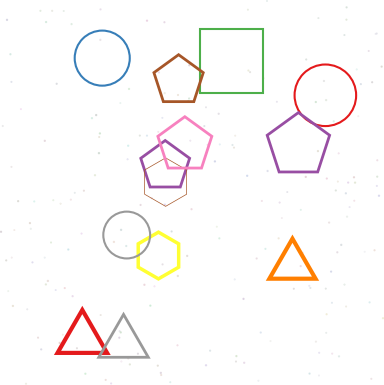[{"shape": "triangle", "thickness": 3, "radius": 0.37, "center": [0.214, 0.121]}, {"shape": "circle", "thickness": 1.5, "radius": 0.4, "center": [0.845, 0.752]}, {"shape": "circle", "thickness": 1.5, "radius": 0.36, "center": [0.266, 0.849]}, {"shape": "square", "thickness": 1.5, "radius": 0.41, "center": [0.601, 0.841]}, {"shape": "pentagon", "thickness": 2, "radius": 0.43, "center": [0.775, 0.622]}, {"shape": "pentagon", "thickness": 2, "radius": 0.33, "center": [0.429, 0.568]}, {"shape": "triangle", "thickness": 3, "radius": 0.35, "center": [0.76, 0.311]}, {"shape": "hexagon", "thickness": 2.5, "radius": 0.3, "center": [0.412, 0.336]}, {"shape": "hexagon", "thickness": 0.5, "radius": 0.31, "center": [0.43, 0.527]}, {"shape": "pentagon", "thickness": 2, "radius": 0.34, "center": [0.464, 0.791]}, {"shape": "pentagon", "thickness": 2, "radius": 0.37, "center": [0.48, 0.623]}, {"shape": "circle", "thickness": 1.5, "radius": 0.3, "center": [0.329, 0.39]}, {"shape": "triangle", "thickness": 2, "radius": 0.37, "center": [0.321, 0.109]}]